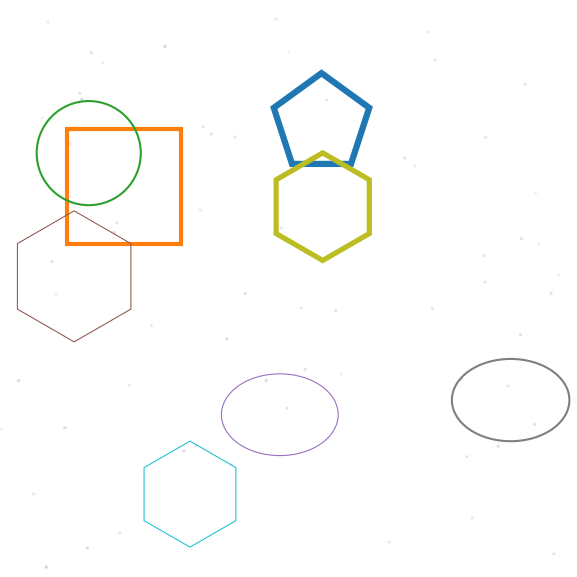[{"shape": "pentagon", "thickness": 3, "radius": 0.43, "center": [0.557, 0.786]}, {"shape": "square", "thickness": 2, "radius": 0.5, "center": [0.214, 0.676]}, {"shape": "circle", "thickness": 1, "radius": 0.45, "center": [0.154, 0.734]}, {"shape": "oval", "thickness": 0.5, "radius": 0.51, "center": [0.484, 0.281]}, {"shape": "hexagon", "thickness": 0.5, "radius": 0.57, "center": [0.128, 0.521]}, {"shape": "oval", "thickness": 1, "radius": 0.51, "center": [0.884, 0.306]}, {"shape": "hexagon", "thickness": 2.5, "radius": 0.47, "center": [0.559, 0.641]}, {"shape": "hexagon", "thickness": 0.5, "radius": 0.46, "center": [0.329, 0.144]}]